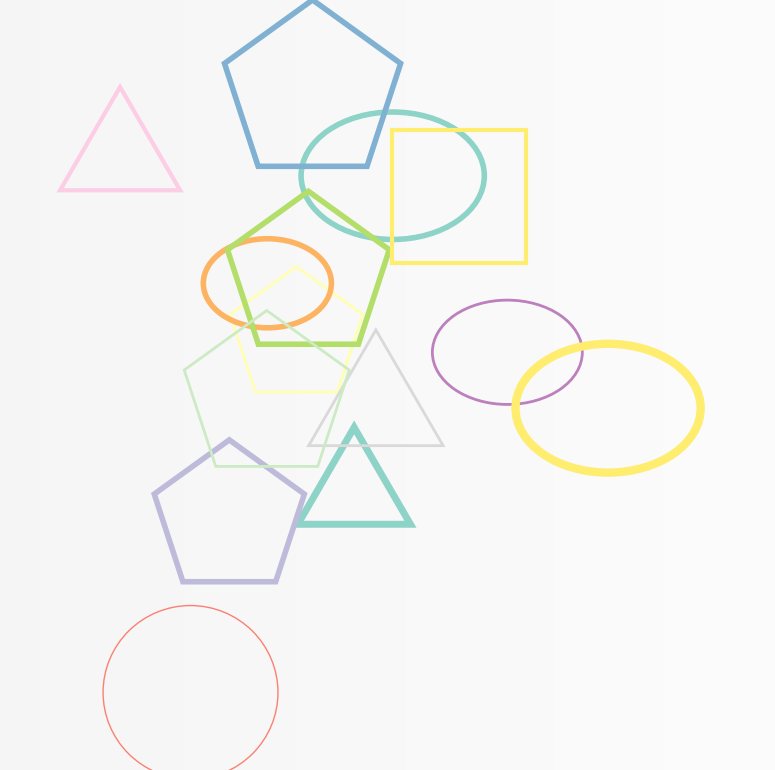[{"shape": "oval", "thickness": 2, "radius": 0.59, "center": [0.507, 0.772]}, {"shape": "triangle", "thickness": 2.5, "radius": 0.42, "center": [0.457, 0.361]}, {"shape": "pentagon", "thickness": 1, "radius": 0.45, "center": [0.382, 0.564]}, {"shape": "pentagon", "thickness": 2, "radius": 0.51, "center": [0.296, 0.327]}, {"shape": "circle", "thickness": 0.5, "radius": 0.56, "center": [0.246, 0.101]}, {"shape": "pentagon", "thickness": 2, "radius": 0.6, "center": [0.403, 0.881]}, {"shape": "oval", "thickness": 2, "radius": 0.41, "center": [0.345, 0.632]}, {"shape": "pentagon", "thickness": 2, "radius": 0.55, "center": [0.398, 0.642]}, {"shape": "triangle", "thickness": 1.5, "radius": 0.45, "center": [0.155, 0.798]}, {"shape": "triangle", "thickness": 1, "radius": 0.5, "center": [0.485, 0.471]}, {"shape": "oval", "thickness": 1, "radius": 0.48, "center": [0.655, 0.542]}, {"shape": "pentagon", "thickness": 1, "radius": 0.56, "center": [0.344, 0.485]}, {"shape": "square", "thickness": 1.5, "radius": 0.43, "center": [0.592, 0.745]}, {"shape": "oval", "thickness": 3, "radius": 0.6, "center": [0.785, 0.47]}]